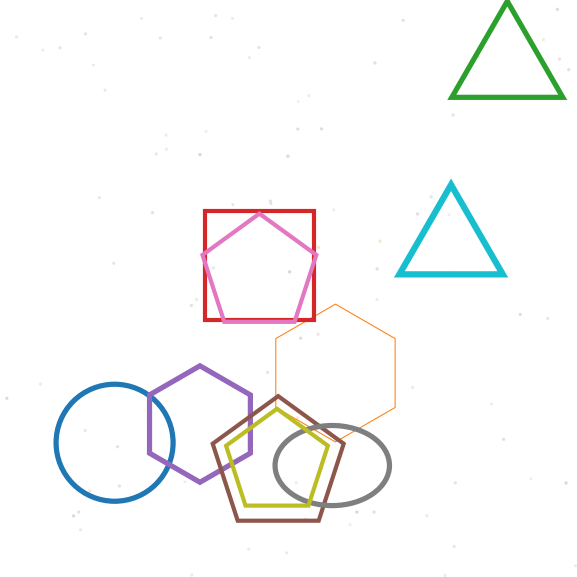[{"shape": "circle", "thickness": 2.5, "radius": 0.51, "center": [0.198, 0.232]}, {"shape": "hexagon", "thickness": 0.5, "radius": 0.6, "center": [0.581, 0.353]}, {"shape": "triangle", "thickness": 2.5, "radius": 0.55, "center": [0.878, 0.886]}, {"shape": "square", "thickness": 2, "radius": 0.47, "center": [0.449, 0.54]}, {"shape": "hexagon", "thickness": 2.5, "radius": 0.5, "center": [0.346, 0.265]}, {"shape": "pentagon", "thickness": 2, "radius": 0.6, "center": [0.482, 0.194]}, {"shape": "pentagon", "thickness": 2, "radius": 0.52, "center": [0.449, 0.526]}, {"shape": "oval", "thickness": 2.5, "radius": 0.5, "center": [0.575, 0.193]}, {"shape": "pentagon", "thickness": 2, "radius": 0.46, "center": [0.48, 0.199]}, {"shape": "triangle", "thickness": 3, "radius": 0.52, "center": [0.781, 0.576]}]